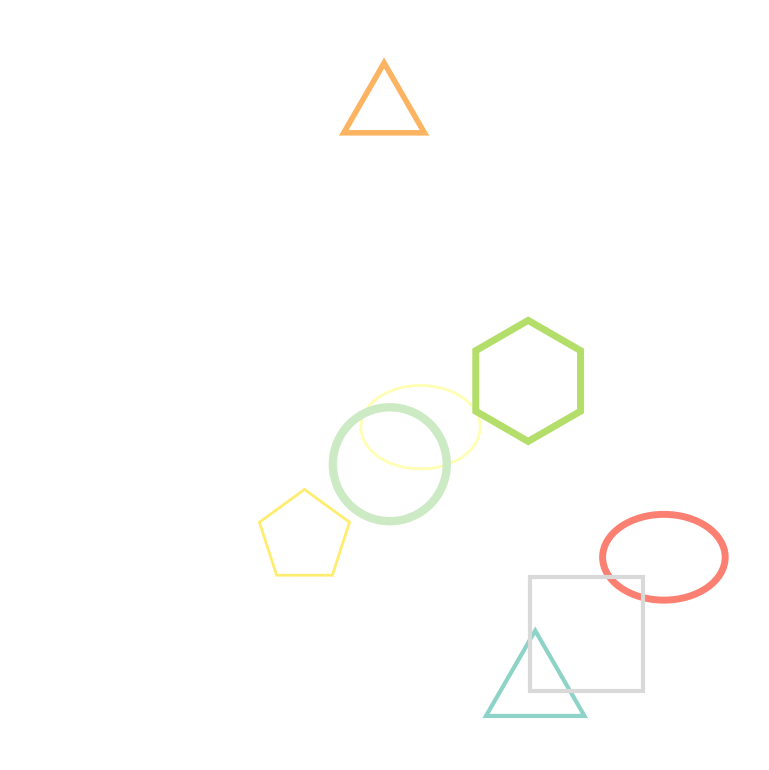[{"shape": "triangle", "thickness": 1.5, "radius": 0.37, "center": [0.695, 0.107]}, {"shape": "oval", "thickness": 1, "radius": 0.39, "center": [0.546, 0.445]}, {"shape": "oval", "thickness": 2.5, "radius": 0.4, "center": [0.862, 0.276]}, {"shape": "triangle", "thickness": 2, "radius": 0.3, "center": [0.499, 0.858]}, {"shape": "hexagon", "thickness": 2.5, "radius": 0.39, "center": [0.686, 0.505]}, {"shape": "square", "thickness": 1.5, "radius": 0.37, "center": [0.762, 0.177]}, {"shape": "circle", "thickness": 3, "radius": 0.37, "center": [0.506, 0.397]}, {"shape": "pentagon", "thickness": 1, "radius": 0.31, "center": [0.395, 0.303]}]